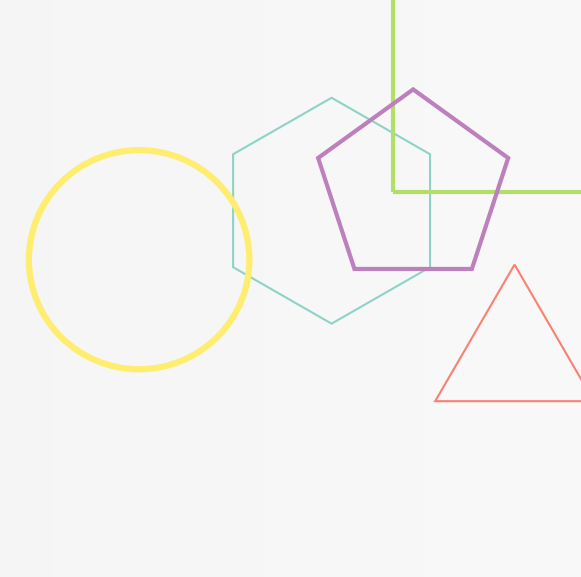[{"shape": "hexagon", "thickness": 1, "radius": 0.98, "center": [0.57, 0.634]}, {"shape": "triangle", "thickness": 1, "radius": 0.79, "center": [0.885, 0.383]}, {"shape": "square", "thickness": 2, "radius": 0.91, "center": [0.859, 0.849]}, {"shape": "pentagon", "thickness": 2, "radius": 0.86, "center": [0.711, 0.672]}, {"shape": "circle", "thickness": 3, "radius": 0.95, "center": [0.239, 0.549]}]